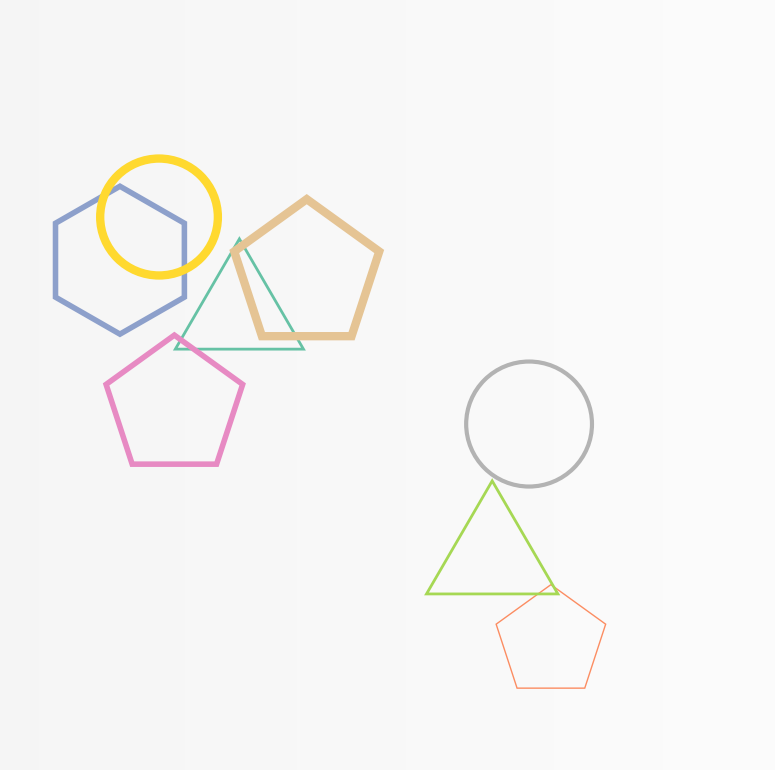[{"shape": "triangle", "thickness": 1, "radius": 0.48, "center": [0.309, 0.594]}, {"shape": "pentagon", "thickness": 0.5, "radius": 0.37, "center": [0.711, 0.166]}, {"shape": "hexagon", "thickness": 2, "radius": 0.48, "center": [0.155, 0.662]}, {"shape": "pentagon", "thickness": 2, "radius": 0.46, "center": [0.225, 0.472]}, {"shape": "triangle", "thickness": 1, "radius": 0.49, "center": [0.635, 0.278]}, {"shape": "circle", "thickness": 3, "radius": 0.38, "center": [0.205, 0.718]}, {"shape": "pentagon", "thickness": 3, "radius": 0.49, "center": [0.396, 0.643]}, {"shape": "circle", "thickness": 1.5, "radius": 0.41, "center": [0.683, 0.449]}]